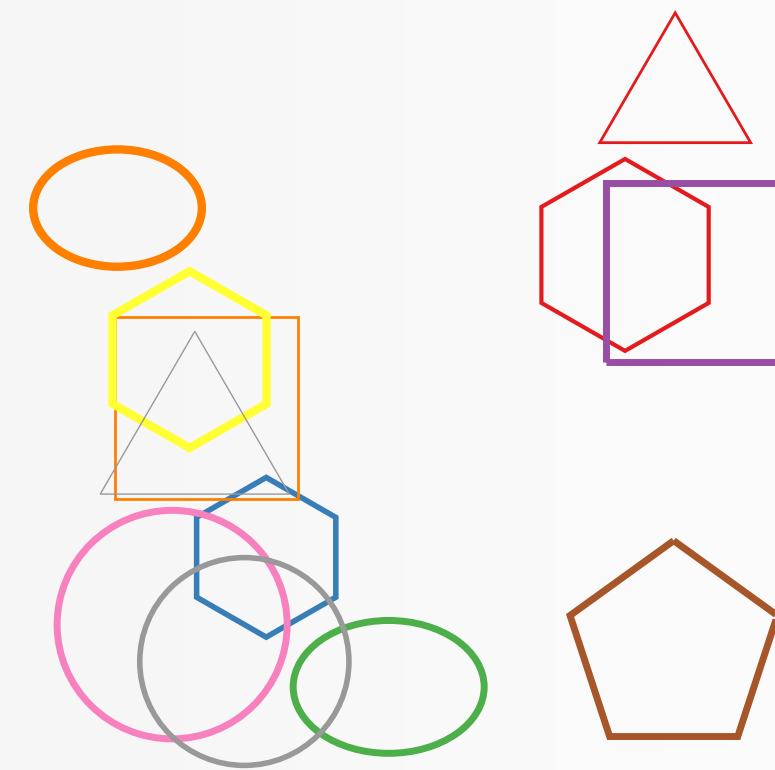[{"shape": "hexagon", "thickness": 1.5, "radius": 0.62, "center": [0.807, 0.669]}, {"shape": "triangle", "thickness": 1, "radius": 0.56, "center": [0.871, 0.871]}, {"shape": "hexagon", "thickness": 2, "radius": 0.52, "center": [0.344, 0.276]}, {"shape": "oval", "thickness": 2.5, "radius": 0.62, "center": [0.502, 0.108]}, {"shape": "square", "thickness": 2.5, "radius": 0.58, "center": [0.898, 0.646]}, {"shape": "square", "thickness": 1, "radius": 0.59, "center": [0.267, 0.47]}, {"shape": "oval", "thickness": 3, "radius": 0.54, "center": [0.152, 0.73]}, {"shape": "hexagon", "thickness": 3, "radius": 0.57, "center": [0.245, 0.533]}, {"shape": "pentagon", "thickness": 2.5, "radius": 0.7, "center": [0.869, 0.157]}, {"shape": "circle", "thickness": 2.5, "radius": 0.74, "center": [0.222, 0.189]}, {"shape": "triangle", "thickness": 0.5, "radius": 0.7, "center": [0.251, 0.429]}, {"shape": "circle", "thickness": 2, "radius": 0.67, "center": [0.315, 0.141]}]